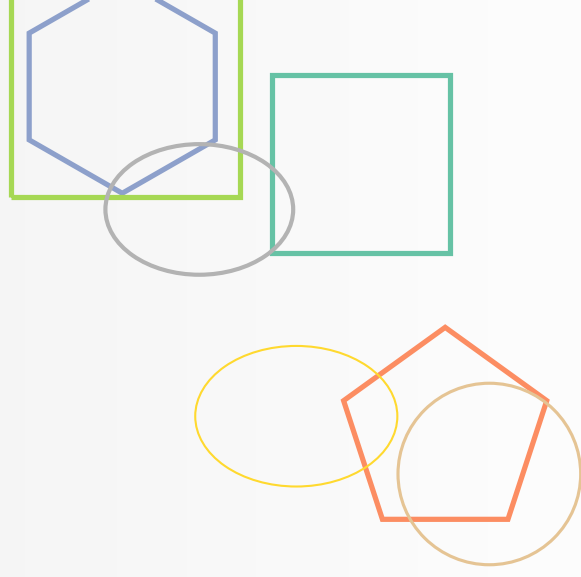[{"shape": "square", "thickness": 2.5, "radius": 0.77, "center": [0.621, 0.715]}, {"shape": "pentagon", "thickness": 2.5, "radius": 0.92, "center": [0.766, 0.249]}, {"shape": "hexagon", "thickness": 2.5, "radius": 0.92, "center": [0.21, 0.849]}, {"shape": "square", "thickness": 2.5, "radius": 0.98, "center": [0.216, 0.855]}, {"shape": "oval", "thickness": 1, "radius": 0.87, "center": [0.51, 0.278]}, {"shape": "circle", "thickness": 1.5, "radius": 0.79, "center": [0.842, 0.178]}, {"shape": "oval", "thickness": 2, "radius": 0.81, "center": [0.343, 0.636]}]